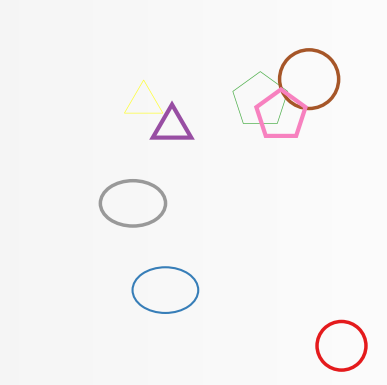[{"shape": "circle", "thickness": 2.5, "radius": 0.32, "center": [0.881, 0.102]}, {"shape": "oval", "thickness": 1.5, "radius": 0.42, "center": [0.427, 0.246]}, {"shape": "pentagon", "thickness": 0.5, "radius": 0.37, "center": [0.672, 0.74]}, {"shape": "triangle", "thickness": 3, "radius": 0.29, "center": [0.444, 0.671]}, {"shape": "triangle", "thickness": 0.5, "radius": 0.29, "center": [0.371, 0.735]}, {"shape": "circle", "thickness": 2.5, "radius": 0.38, "center": [0.798, 0.794]}, {"shape": "pentagon", "thickness": 3, "radius": 0.33, "center": [0.725, 0.701]}, {"shape": "oval", "thickness": 2.5, "radius": 0.42, "center": [0.343, 0.472]}]